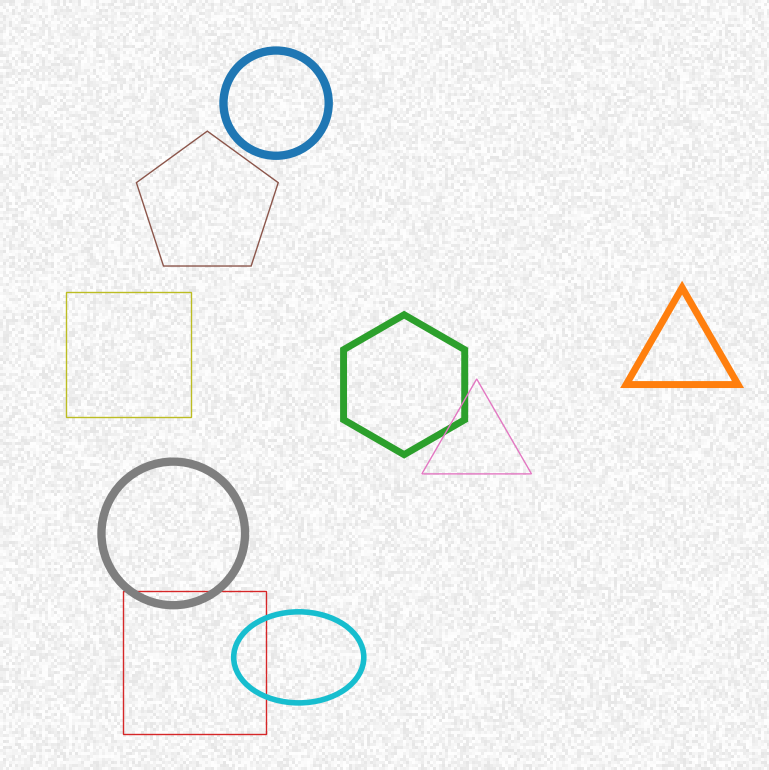[{"shape": "circle", "thickness": 3, "radius": 0.34, "center": [0.359, 0.866]}, {"shape": "triangle", "thickness": 2.5, "radius": 0.42, "center": [0.886, 0.543]}, {"shape": "hexagon", "thickness": 2.5, "radius": 0.45, "center": [0.525, 0.5]}, {"shape": "square", "thickness": 0.5, "radius": 0.46, "center": [0.252, 0.14]}, {"shape": "pentagon", "thickness": 0.5, "radius": 0.48, "center": [0.269, 0.733]}, {"shape": "triangle", "thickness": 0.5, "radius": 0.41, "center": [0.619, 0.426]}, {"shape": "circle", "thickness": 3, "radius": 0.47, "center": [0.225, 0.307]}, {"shape": "square", "thickness": 0.5, "radius": 0.4, "center": [0.167, 0.54]}, {"shape": "oval", "thickness": 2, "radius": 0.42, "center": [0.388, 0.146]}]